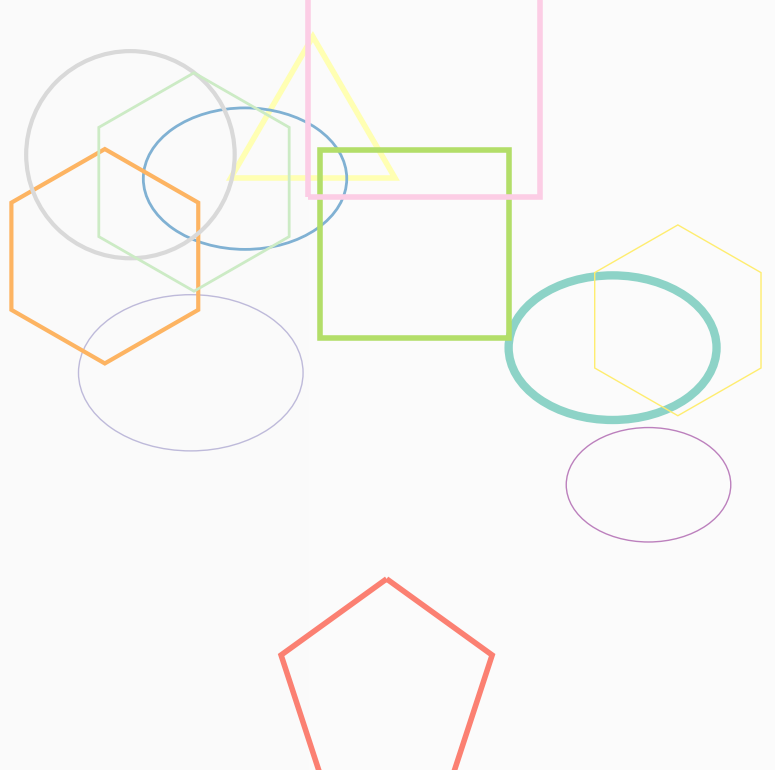[{"shape": "oval", "thickness": 3, "radius": 0.67, "center": [0.79, 0.548]}, {"shape": "triangle", "thickness": 2, "radius": 0.61, "center": [0.404, 0.83]}, {"shape": "oval", "thickness": 0.5, "radius": 0.72, "center": [0.246, 0.516]}, {"shape": "pentagon", "thickness": 2, "radius": 0.72, "center": [0.499, 0.105]}, {"shape": "oval", "thickness": 1, "radius": 0.66, "center": [0.316, 0.768]}, {"shape": "hexagon", "thickness": 1.5, "radius": 0.7, "center": [0.135, 0.667]}, {"shape": "square", "thickness": 2, "radius": 0.61, "center": [0.535, 0.683]}, {"shape": "square", "thickness": 2, "radius": 0.75, "center": [0.547, 0.894]}, {"shape": "circle", "thickness": 1.5, "radius": 0.67, "center": [0.168, 0.799]}, {"shape": "oval", "thickness": 0.5, "radius": 0.53, "center": [0.837, 0.37]}, {"shape": "hexagon", "thickness": 1, "radius": 0.71, "center": [0.25, 0.764]}, {"shape": "hexagon", "thickness": 0.5, "radius": 0.62, "center": [0.875, 0.584]}]